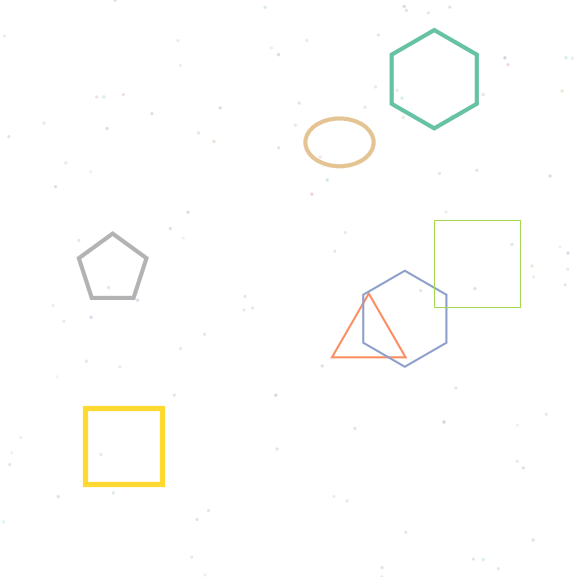[{"shape": "hexagon", "thickness": 2, "radius": 0.43, "center": [0.752, 0.862]}, {"shape": "triangle", "thickness": 1, "radius": 0.37, "center": [0.639, 0.417]}, {"shape": "hexagon", "thickness": 1, "radius": 0.42, "center": [0.701, 0.447]}, {"shape": "square", "thickness": 0.5, "radius": 0.37, "center": [0.826, 0.543]}, {"shape": "square", "thickness": 2.5, "radius": 0.33, "center": [0.214, 0.227]}, {"shape": "oval", "thickness": 2, "radius": 0.3, "center": [0.588, 0.753]}, {"shape": "pentagon", "thickness": 2, "radius": 0.31, "center": [0.195, 0.533]}]